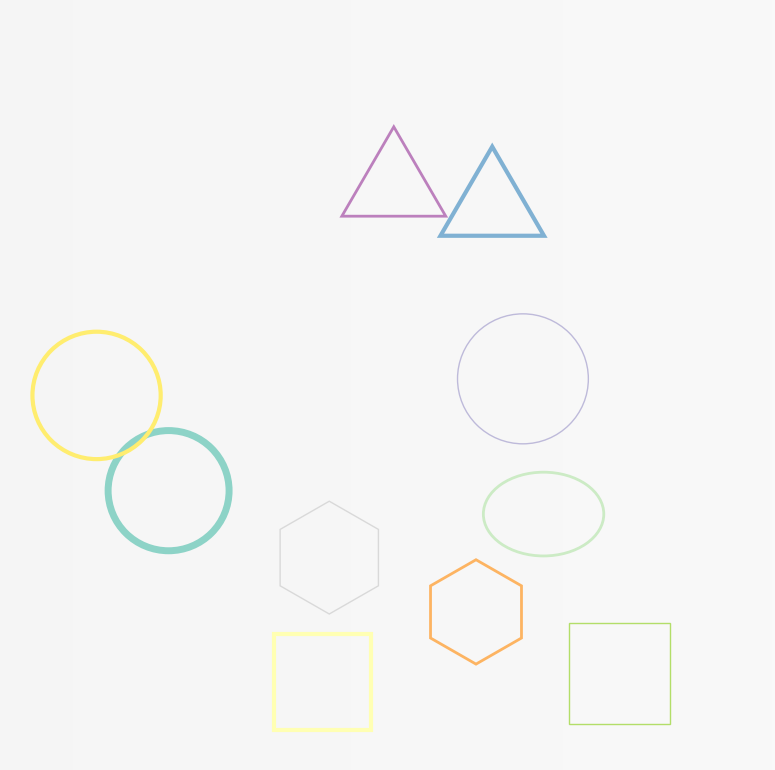[{"shape": "circle", "thickness": 2.5, "radius": 0.39, "center": [0.218, 0.363]}, {"shape": "square", "thickness": 1.5, "radius": 0.31, "center": [0.416, 0.114]}, {"shape": "circle", "thickness": 0.5, "radius": 0.42, "center": [0.675, 0.508]}, {"shape": "triangle", "thickness": 1.5, "radius": 0.39, "center": [0.635, 0.732]}, {"shape": "hexagon", "thickness": 1, "radius": 0.34, "center": [0.614, 0.205]}, {"shape": "square", "thickness": 0.5, "radius": 0.33, "center": [0.8, 0.126]}, {"shape": "hexagon", "thickness": 0.5, "radius": 0.37, "center": [0.425, 0.276]}, {"shape": "triangle", "thickness": 1, "radius": 0.39, "center": [0.508, 0.758]}, {"shape": "oval", "thickness": 1, "radius": 0.39, "center": [0.701, 0.332]}, {"shape": "circle", "thickness": 1.5, "radius": 0.41, "center": [0.125, 0.486]}]